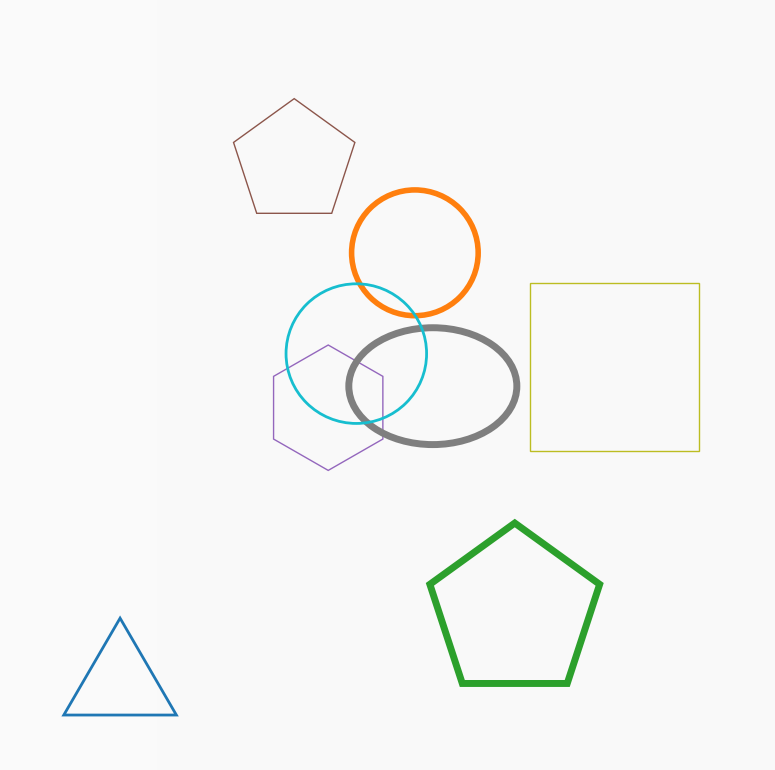[{"shape": "triangle", "thickness": 1, "radius": 0.42, "center": [0.155, 0.113]}, {"shape": "circle", "thickness": 2, "radius": 0.41, "center": [0.535, 0.672]}, {"shape": "pentagon", "thickness": 2.5, "radius": 0.58, "center": [0.664, 0.206]}, {"shape": "hexagon", "thickness": 0.5, "radius": 0.41, "center": [0.424, 0.471]}, {"shape": "pentagon", "thickness": 0.5, "radius": 0.41, "center": [0.38, 0.79]}, {"shape": "oval", "thickness": 2.5, "radius": 0.54, "center": [0.558, 0.498]}, {"shape": "square", "thickness": 0.5, "radius": 0.54, "center": [0.793, 0.523]}, {"shape": "circle", "thickness": 1, "radius": 0.45, "center": [0.46, 0.541]}]